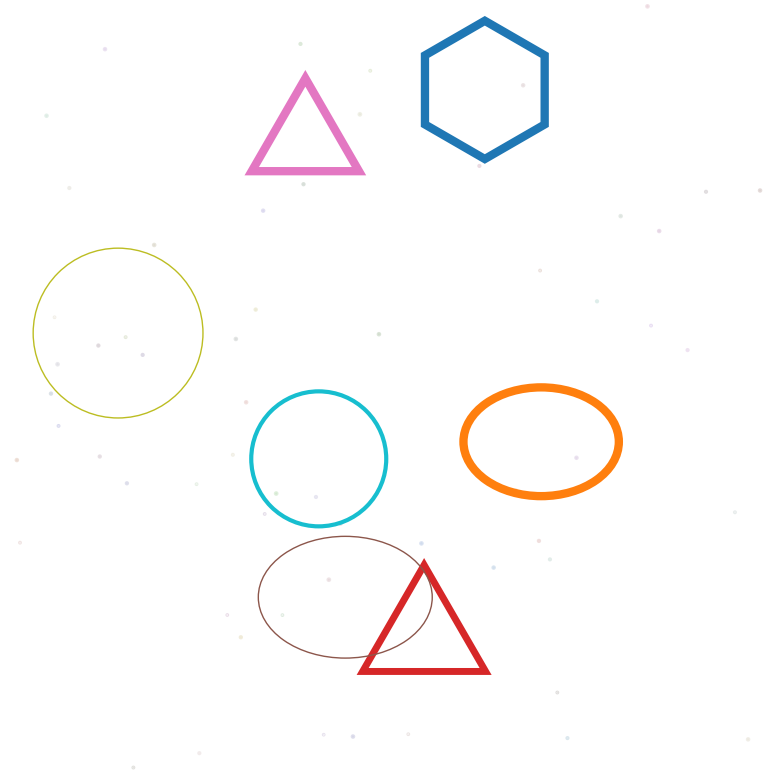[{"shape": "hexagon", "thickness": 3, "radius": 0.45, "center": [0.63, 0.883]}, {"shape": "oval", "thickness": 3, "radius": 0.5, "center": [0.703, 0.426]}, {"shape": "triangle", "thickness": 2.5, "radius": 0.46, "center": [0.551, 0.174]}, {"shape": "oval", "thickness": 0.5, "radius": 0.56, "center": [0.448, 0.224]}, {"shape": "triangle", "thickness": 3, "radius": 0.4, "center": [0.397, 0.818]}, {"shape": "circle", "thickness": 0.5, "radius": 0.55, "center": [0.153, 0.567]}, {"shape": "circle", "thickness": 1.5, "radius": 0.44, "center": [0.414, 0.404]}]